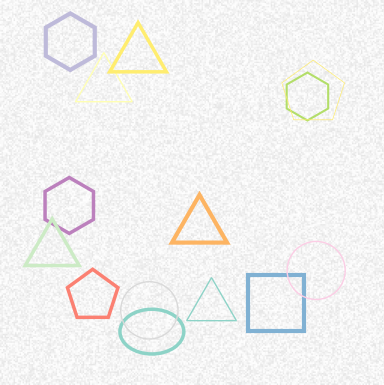[{"shape": "oval", "thickness": 2.5, "radius": 0.41, "center": [0.394, 0.139]}, {"shape": "triangle", "thickness": 1, "radius": 0.37, "center": [0.549, 0.204]}, {"shape": "triangle", "thickness": 1, "radius": 0.43, "center": [0.27, 0.778]}, {"shape": "hexagon", "thickness": 3, "radius": 0.37, "center": [0.183, 0.892]}, {"shape": "pentagon", "thickness": 2.5, "radius": 0.34, "center": [0.241, 0.232]}, {"shape": "square", "thickness": 3, "radius": 0.37, "center": [0.716, 0.214]}, {"shape": "triangle", "thickness": 3, "radius": 0.41, "center": [0.518, 0.411]}, {"shape": "hexagon", "thickness": 1.5, "radius": 0.31, "center": [0.799, 0.749]}, {"shape": "circle", "thickness": 1, "radius": 0.38, "center": [0.821, 0.298]}, {"shape": "circle", "thickness": 1, "radius": 0.37, "center": [0.388, 0.194]}, {"shape": "hexagon", "thickness": 2.5, "radius": 0.36, "center": [0.18, 0.466]}, {"shape": "triangle", "thickness": 2.5, "radius": 0.4, "center": [0.136, 0.351]}, {"shape": "triangle", "thickness": 2.5, "radius": 0.43, "center": [0.359, 0.856]}, {"shape": "pentagon", "thickness": 0.5, "radius": 0.43, "center": [0.813, 0.758]}]